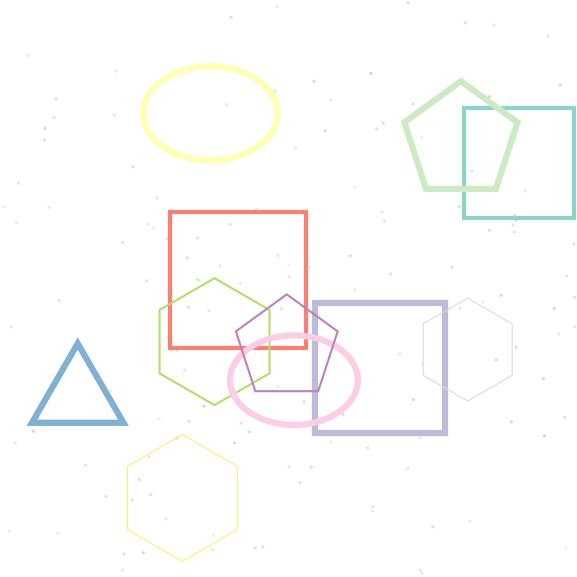[{"shape": "square", "thickness": 2, "radius": 0.48, "center": [0.899, 0.717]}, {"shape": "oval", "thickness": 3, "radius": 0.58, "center": [0.364, 0.803]}, {"shape": "square", "thickness": 3, "radius": 0.56, "center": [0.658, 0.362]}, {"shape": "square", "thickness": 2, "radius": 0.59, "center": [0.412, 0.515]}, {"shape": "triangle", "thickness": 3, "radius": 0.46, "center": [0.135, 0.313]}, {"shape": "hexagon", "thickness": 1, "radius": 0.55, "center": [0.372, 0.408]}, {"shape": "oval", "thickness": 3, "radius": 0.55, "center": [0.509, 0.341]}, {"shape": "hexagon", "thickness": 0.5, "radius": 0.45, "center": [0.81, 0.394]}, {"shape": "pentagon", "thickness": 1, "radius": 0.46, "center": [0.497, 0.397]}, {"shape": "pentagon", "thickness": 3, "radius": 0.52, "center": [0.798, 0.755]}, {"shape": "hexagon", "thickness": 0.5, "radius": 0.55, "center": [0.316, 0.137]}]